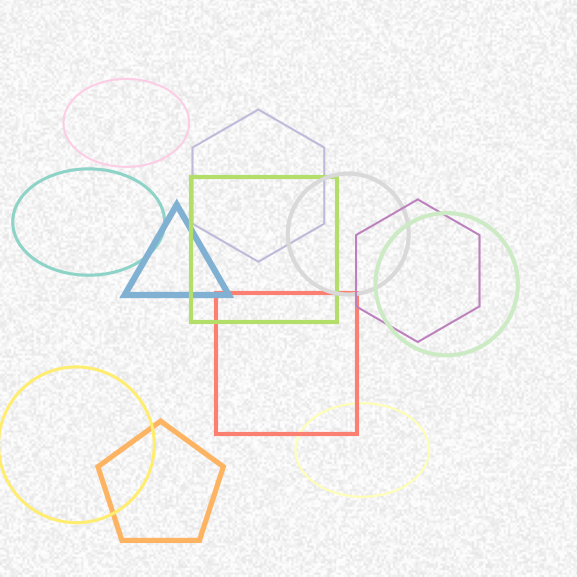[{"shape": "oval", "thickness": 1.5, "radius": 0.66, "center": [0.154, 0.615]}, {"shape": "oval", "thickness": 1, "radius": 0.58, "center": [0.627, 0.22]}, {"shape": "hexagon", "thickness": 1, "radius": 0.66, "center": [0.447, 0.678]}, {"shape": "square", "thickness": 2, "radius": 0.61, "center": [0.496, 0.369]}, {"shape": "triangle", "thickness": 3, "radius": 0.52, "center": [0.306, 0.54]}, {"shape": "pentagon", "thickness": 2.5, "radius": 0.57, "center": [0.278, 0.156]}, {"shape": "square", "thickness": 2, "radius": 0.63, "center": [0.457, 0.567]}, {"shape": "oval", "thickness": 1, "radius": 0.54, "center": [0.219, 0.786]}, {"shape": "circle", "thickness": 2, "radius": 0.52, "center": [0.603, 0.594]}, {"shape": "hexagon", "thickness": 1, "radius": 0.62, "center": [0.723, 0.53]}, {"shape": "circle", "thickness": 2, "radius": 0.62, "center": [0.773, 0.507]}, {"shape": "circle", "thickness": 1.5, "radius": 0.67, "center": [0.132, 0.229]}]